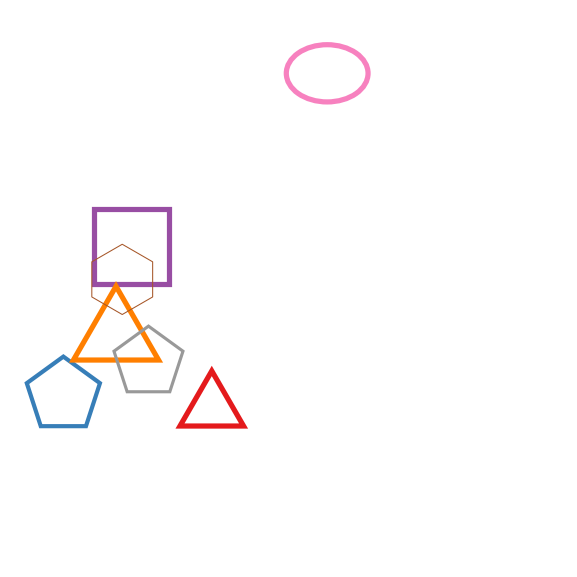[{"shape": "triangle", "thickness": 2.5, "radius": 0.32, "center": [0.367, 0.293]}, {"shape": "pentagon", "thickness": 2, "radius": 0.33, "center": [0.11, 0.315]}, {"shape": "square", "thickness": 2.5, "radius": 0.32, "center": [0.228, 0.572]}, {"shape": "triangle", "thickness": 2.5, "radius": 0.43, "center": [0.201, 0.418]}, {"shape": "hexagon", "thickness": 0.5, "radius": 0.3, "center": [0.212, 0.515]}, {"shape": "oval", "thickness": 2.5, "radius": 0.35, "center": [0.567, 0.872]}, {"shape": "pentagon", "thickness": 1.5, "radius": 0.31, "center": [0.257, 0.372]}]